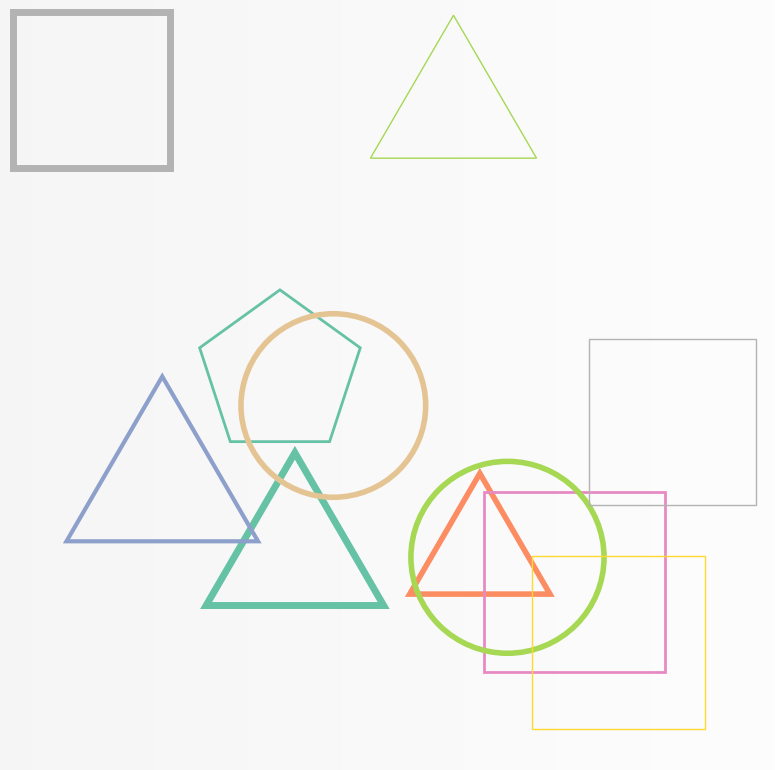[{"shape": "pentagon", "thickness": 1, "radius": 0.54, "center": [0.361, 0.515]}, {"shape": "triangle", "thickness": 2.5, "radius": 0.66, "center": [0.38, 0.28]}, {"shape": "triangle", "thickness": 2, "radius": 0.52, "center": [0.619, 0.281]}, {"shape": "triangle", "thickness": 1.5, "radius": 0.71, "center": [0.209, 0.368]}, {"shape": "square", "thickness": 1, "radius": 0.58, "center": [0.741, 0.245]}, {"shape": "circle", "thickness": 2, "radius": 0.62, "center": [0.655, 0.276]}, {"shape": "triangle", "thickness": 0.5, "radius": 0.62, "center": [0.585, 0.856]}, {"shape": "square", "thickness": 0.5, "radius": 0.56, "center": [0.798, 0.166]}, {"shape": "circle", "thickness": 2, "radius": 0.6, "center": [0.43, 0.473]}, {"shape": "square", "thickness": 2.5, "radius": 0.51, "center": [0.118, 0.883]}, {"shape": "square", "thickness": 0.5, "radius": 0.54, "center": [0.867, 0.452]}]